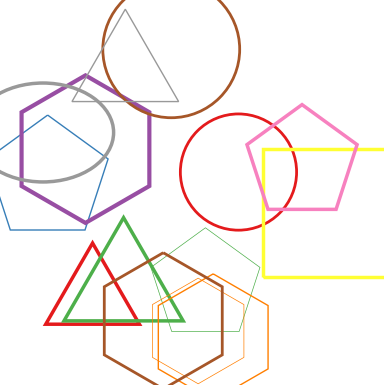[{"shape": "circle", "thickness": 2, "radius": 0.75, "center": [0.619, 0.553]}, {"shape": "triangle", "thickness": 2.5, "radius": 0.7, "center": [0.24, 0.228]}, {"shape": "pentagon", "thickness": 1, "radius": 0.82, "center": [0.124, 0.536]}, {"shape": "triangle", "thickness": 2.5, "radius": 0.89, "center": [0.321, 0.256]}, {"shape": "pentagon", "thickness": 0.5, "radius": 0.74, "center": [0.534, 0.259]}, {"shape": "hexagon", "thickness": 3, "radius": 0.96, "center": [0.222, 0.613]}, {"shape": "hexagon", "thickness": 1, "radius": 0.82, "center": [0.554, 0.124]}, {"shape": "hexagon", "thickness": 0.5, "radius": 0.69, "center": [0.515, 0.14]}, {"shape": "square", "thickness": 2.5, "radius": 0.83, "center": [0.85, 0.446]}, {"shape": "hexagon", "thickness": 2, "radius": 0.88, "center": [0.424, 0.167]}, {"shape": "circle", "thickness": 2, "radius": 0.89, "center": [0.445, 0.872]}, {"shape": "pentagon", "thickness": 2.5, "radius": 0.75, "center": [0.785, 0.578]}, {"shape": "oval", "thickness": 2.5, "radius": 0.92, "center": [0.112, 0.656]}, {"shape": "triangle", "thickness": 1, "radius": 0.8, "center": [0.325, 0.816]}]